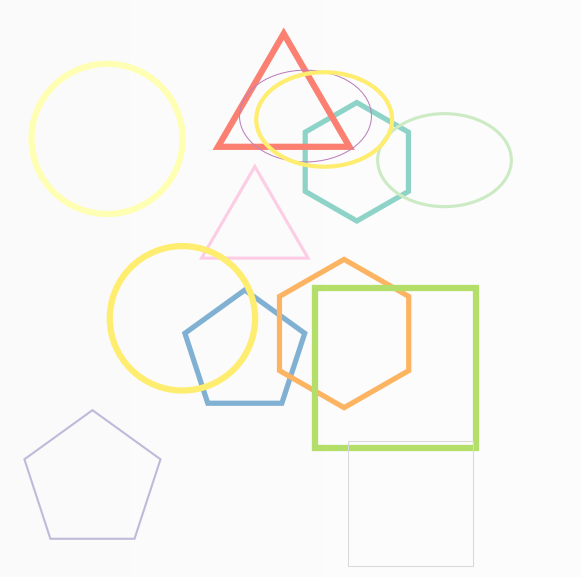[{"shape": "hexagon", "thickness": 2.5, "radius": 0.51, "center": [0.614, 0.719]}, {"shape": "circle", "thickness": 3, "radius": 0.65, "center": [0.184, 0.759]}, {"shape": "pentagon", "thickness": 1, "radius": 0.62, "center": [0.159, 0.166]}, {"shape": "triangle", "thickness": 3, "radius": 0.65, "center": [0.488, 0.81]}, {"shape": "pentagon", "thickness": 2.5, "radius": 0.54, "center": [0.421, 0.389]}, {"shape": "hexagon", "thickness": 2.5, "radius": 0.64, "center": [0.592, 0.422]}, {"shape": "square", "thickness": 3, "radius": 0.69, "center": [0.68, 0.362]}, {"shape": "triangle", "thickness": 1.5, "radius": 0.53, "center": [0.438, 0.605]}, {"shape": "square", "thickness": 0.5, "radius": 0.54, "center": [0.707, 0.127]}, {"shape": "oval", "thickness": 0.5, "radius": 0.57, "center": [0.526, 0.798]}, {"shape": "oval", "thickness": 1.5, "radius": 0.58, "center": [0.765, 0.722]}, {"shape": "circle", "thickness": 3, "radius": 0.63, "center": [0.314, 0.448]}, {"shape": "oval", "thickness": 2, "radius": 0.58, "center": [0.558, 0.792]}]